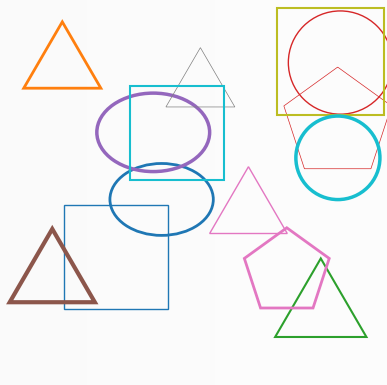[{"shape": "oval", "thickness": 2, "radius": 0.67, "center": [0.417, 0.482]}, {"shape": "square", "thickness": 1, "radius": 0.67, "center": [0.298, 0.333]}, {"shape": "triangle", "thickness": 2, "radius": 0.57, "center": [0.161, 0.828]}, {"shape": "triangle", "thickness": 1.5, "radius": 0.68, "center": [0.828, 0.193]}, {"shape": "circle", "thickness": 1, "radius": 0.67, "center": [0.878, 0.838]}, {"shape": "pentagon", "thickness": 0.5, "radius": 0.73, "center": [0.871, 0.68]}, {"shape": "oval", "thickness": 2.5, "radius": 0.73, "center": [0.395, 0.656]}, {"shape": "triangle", "thickness": 3, "radius": 0.63, "center": [0.135, 0.278]}, {"shape": "triangle", "thickness": 1, "radius": 0.58, "center": [0.641, 0.451]}, {"shape": "pentagon", "thickness": 2, "radius": 0.58, "center": [0.74, 0.293]}, {"shape": "triangle", "thickness": 0.5, "radius": 0.51, "center": [0.517, 0.774]}, {"shape": "square", "thickness": 1.5, "radius": 0.69, "center": [0.853, 0.841]}, {"shape": "circle", "thickness": 2.5, "radius": 0.54, "center": [0.872, 0.59]}, {"shape": "square", "thickness": 1.5, "radius": 0.61, "center": [0.457, 0.655]}]